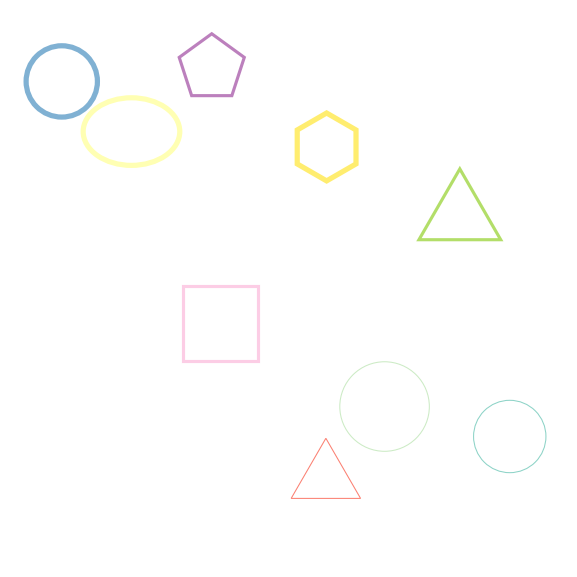[{"shape": "circle", "thickness": 0.5, "radius": 0.31, "center": [0.883, 0.243]}, {"shape": "oval", "thickness": 2.5, "radius": 0.42, "center": [0.228, 0.771]}, {"shape": "triangle", "thickness": 0.5, "radius": 0.35, "center": [0.564, 0.171]}, {"shape": "circle", "thickness": 2.5, "radius": 0.31, "center": [0.107, 0.858]}, {"shape": "triangle", "thickness": 1.5, "radius": 0.41, "center": [0.796, 0.625]}, {"shape": "square", "thickness": 1.5, "radius": 0.32, "center": [0.382, 0.439]}, {"shape": "pentagon", "thickness": 1.5, "radius": 0.3, "center": [0.367, 0.881]}, {"shape": "circle", "thickness": 0.5, "radius": 0.39, "center": [0.666, 0.295]}, {"shape": "hexagon", "thickness": 2.5, "radius": 0.29, "center": [0.566, 0.745]}]